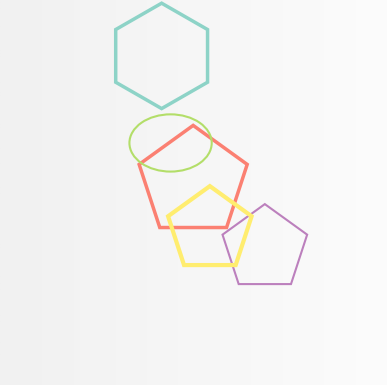[{"shape": "hexagon", "thickness": 2.5, "radius": 0.68, "center": [0.417, 0.855]}, {"shape": "pentagon", "thickness": 2.5, "radius": 0.73, "center": [0.499, 0.528]}, {"shape": "oval", "thickness": 1.5, "radius": 0.53, "center": [0.44, 0.629]}, {"shape": "pentagon", "thickness": 1.5, "radius": 0.57, "center": [0.683, 0.355]}, {"shape": "pentagon", "thickness": 3, "radius": 0.57, "center": [0.542, 0.403]}]